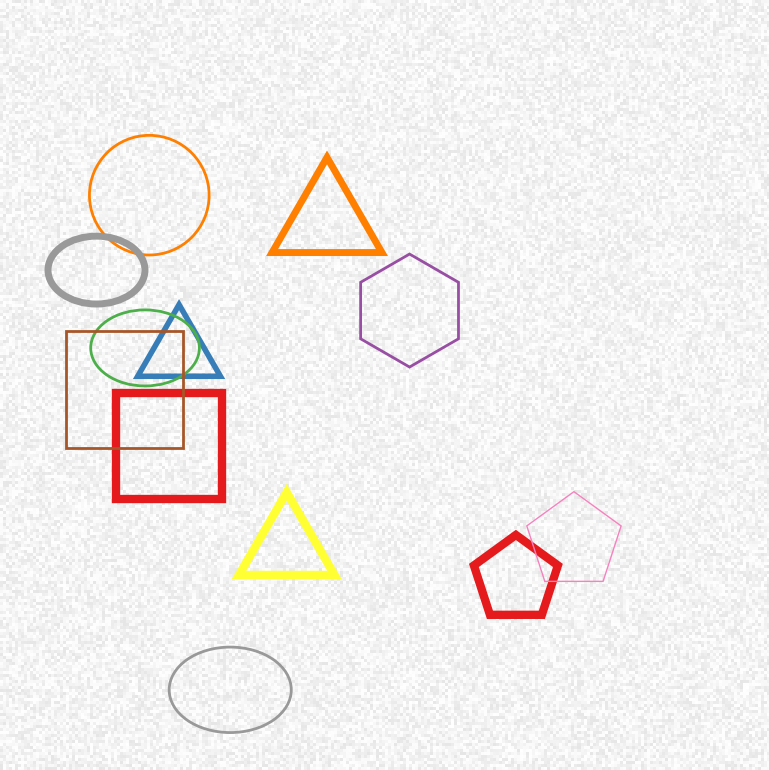[{"shape": "pentagon", "thickness": 3, "radius": 0.29, "center": [0.67, 0.248]}, {"shape": "square", "thickness": 3, "radius": 0.34, "center": [0.22, 0.421]}, {"shape": "triangle", "thickness": 2, "radius": 0.31, "center": [0.233, 0.542]}, {"shape": "oval", "thickness": 1, "radius": 0.35, "center": [0.188, 0.548]}, {"shape": "hexagon", "thickness": 1, "radius": 0.37, "center": [0.532, 0.597]}, {"shape": "triangle", "thickness": 2.5, "radius": 0.41, "center": [0.425, 0.713]}, {"shape": "circle", "thickness": 1, "radius": 0.39, "center": [0.194, 0.747]}, {"shape": "triangle", "thickness": 3, "radius": 0.36, "center": [0.372, 0.289]}, {"shape": "square", "thickness": 1, "radius": 0.38, "center": [0.162, 0.494]}, {"shape": "pentagon", "thickness": 0.5, "radius": 0.32, "center": [0.745, 0.297]}, {"shape": "oval", "thickness": 1, "radius": 0.4, "center": [0.299, 0.104]}, {"shape": "oval", "thickness": 2.5, "radius": 0.31, "center": [0.125, 0.649]}]